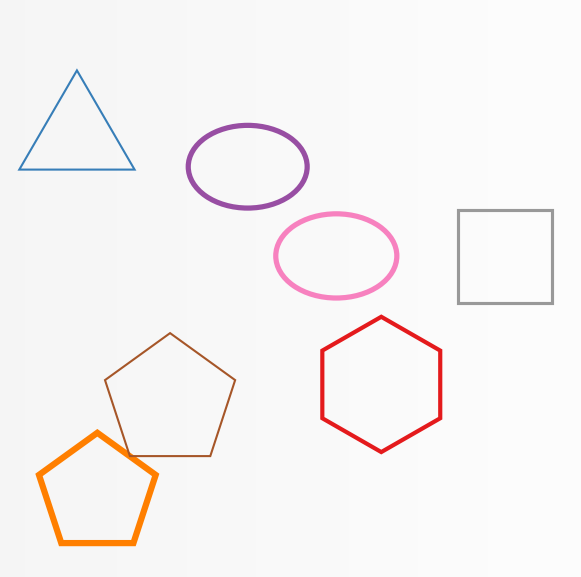[{"shape": "hexagon", "thickness": 2, "radius": 0.59, "center": [0.656, 0.333]}, {"shape": "triangle", "thickness": 1, "radius": 0.57, "center": [0.132, 0.763]}, {"shape": "oval", "thickness": 2.5, "radius": 0.51, "center": [0.426, 0.71]}, {"shape": "pentagon", "thickness": 3, "radius": 0.53, "center": [0.167, 0.144]}, {"shape": "pentagon", "thickness": 1, "radius": 0.59, "center": [0.293, 0.305]}, {"shape": "oval", "thickness": 2.5, "radius": 0.52, "center": [0.579, 0.556]}, {"shape": "square", "thickness": 1.5, "radius": 0.41, "center": [0.869, 0.555]}]